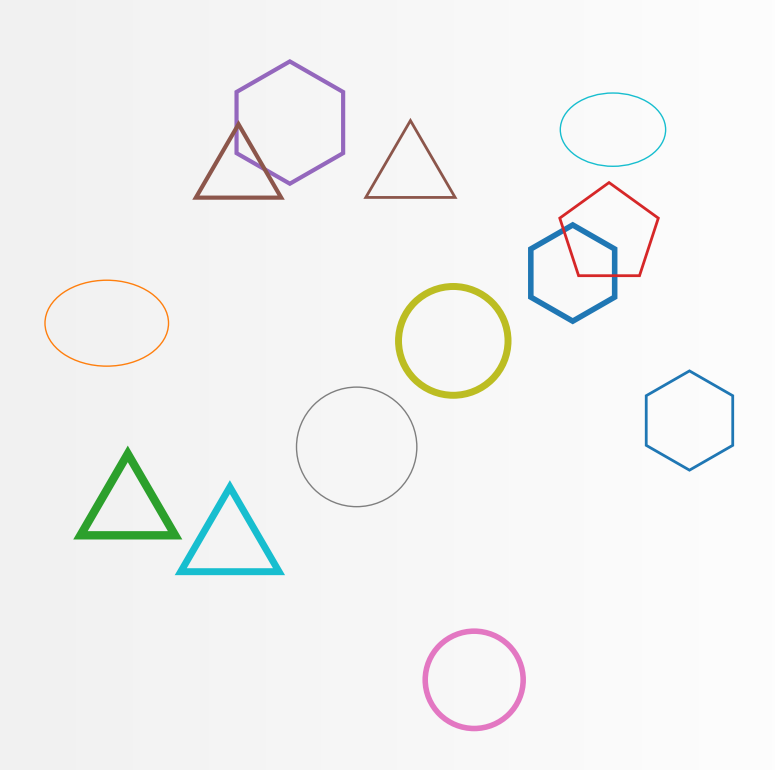[{"shape": "hexagon", "thickness": 1, "radius": 0.32, "center": [0.89, 0.454]}, {"shape": "hexagon", "thickness": 2, "radius": 0.31, "center": [0.739, 0.645]}, {"shape": "oval", "thickness": 0.5, "radius": 0.4, "center": [0.138, 0.58]}, {"shape": "triangle", "thickness": 3, "radius": 0.35, "center": [0.165, 0.34]}, {"shape": "pentagon", "thickness": 1, "radius": 0.33, "center": [0.786, 0.696]}, {"shape": "hexagon", "thickness": 1.5, "radius": 0.4, "center": [0.374, 0.841]}, {"shape": "triangle", "thickness": 1.5, "radius": 0.32, "center": [0.308, 0.775]}, {"shape": "triangle", "thickness": 1, "radius": 0.33, "center": [0.53, 0.777]}, {"shape": "circle", "thickness": 2, "radius": 0.32, "center": [0.612, 0.117]}, {"shape": "circle", "thickness": 0.5, "radius": 0.39, "center": [0.46, 0.42]}, {"shape": "circle", "thickness": 2.5, "radius": 0.35, "center": [0.585, 0.557]}, {"shape": "triangle", "thickness": 2.5, "radius": 0.37, "center": [0.297, 0.294]}, {"shape": "oval", "thickness": 0.5, "radius": 0.34, "center": [0.791, 0.832]}]